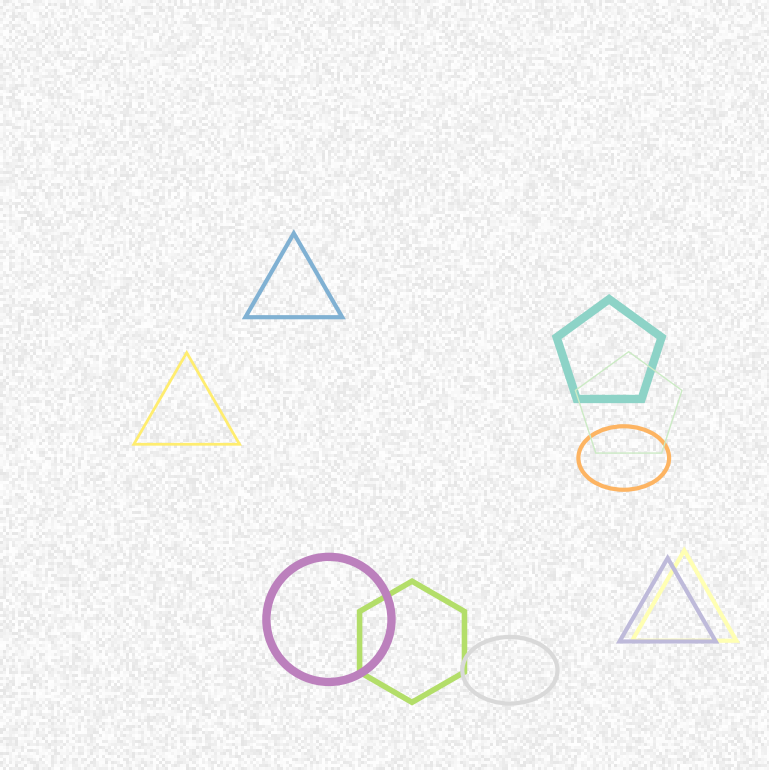[{"shape": "pentagon", "thickness": 3, "radius": 0.36, "center": [0.791, 0.54]}, {"shape": "triangle", "thickness": 1.5, "radius": 0.39, "center": [0.889, 0.207]}, {"shape": "triangle", "thickness": 1.5, "radius": 0.36, "center": [0.867, 0.203]}, {"shape": "triangle", "thickness": 1.5, "radius": 0.36, "center": [0.382, 0.624]}, {"shape": "oval", "thickness": 1.5, "radius": 0.29, "center": [0.81, 0.405]}, {"shape": "hexagon", "thickness": 2, "radius": 0.39, "center": [0.535, 0.167]}, {"shape": "oval", "thickness": 1.5, "radius": 0.31, "center": [0.662, 0.13]}, {"shape": "circle", "thickness": 3, "radius": 0.41, "center": [0.427, 0.196]}, {"shape": "pentagon", "thickness": 0.5, "radius": 0.36, "center": [0.816, 0.47]}, {"shape": "triangle", "thickness": 1, "radius": 0.4, "center": [0.242, 0.463]}]